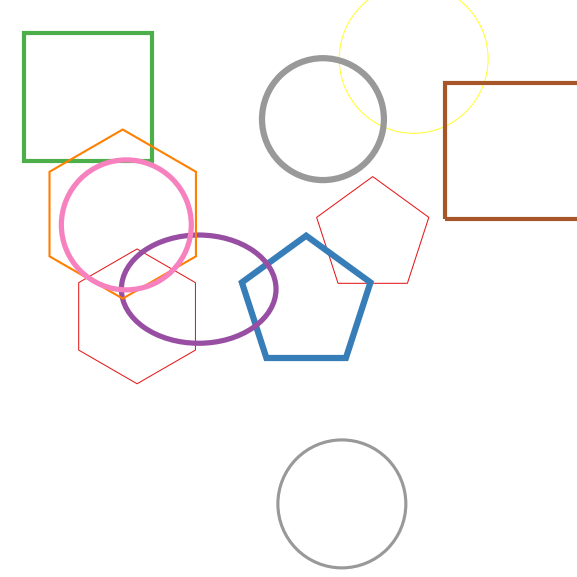[{"shape": "pentagon", "thickness": 0.5, "radius": 0.51, "center": [0.645, 0.591]}, {"shape": "hexagon", "thickness": 0.5, "radius": 0.58, "center": [0.237, 0.451]}, {"shape": "pentagon", "thickness": 3, "radius": 0.59, "center": [0.53, 0.474]}, {"shape": "square", "thickness": 2, "radius": 0.56, "center": [0.153, 0.831]}, {"shape": "oval", "thickness": 2.5, "radius": 0.67, "center": [0.344, 0.498]}, {"shape": "hexagon", "thickness": 1, "radius": 0.73, "center": [0.212, 0.628]}, {"shape": "circle", "thickness": 0.5, "radius": 0.64, "center": [0.716, 0.897]}, {"shape": "square", "thickness": 2, "radius": 0.59, "center": [0.887, 0.738]}, {"shape": "circle", "thickness": 2.5, "radius": 0.56, "center": [0.219, 0.61]}, {"shape": "circle", "thickness": 3, "radius": 0.53, "center": [0.559, 0.793]}, {"shape": "circle", "thickness": 1.5, "radius": 0.55, "center": [0.592, 0.127]}]